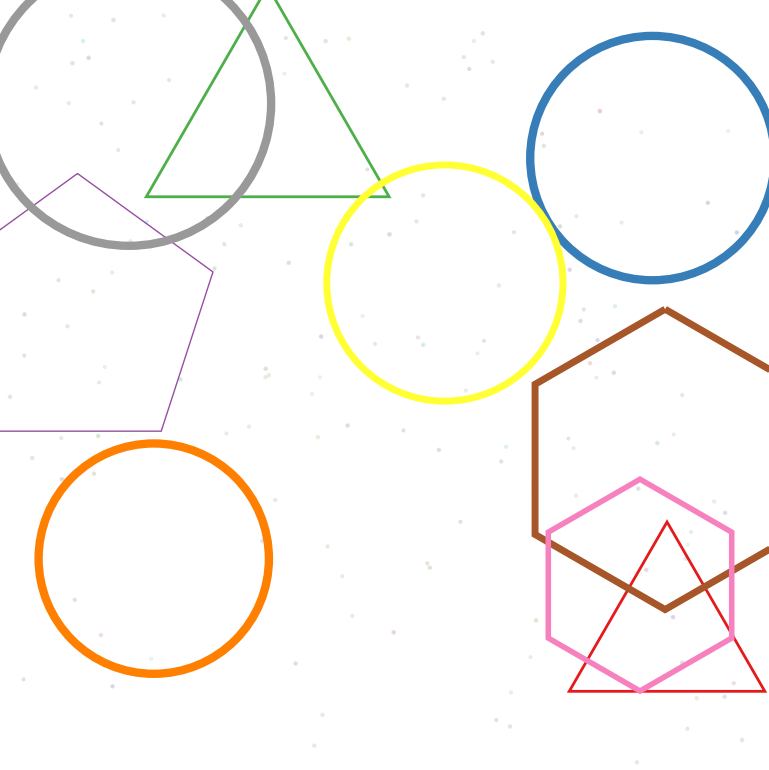[{"shape": "triangle", "thickness": 1, "radius": 0.73, "center": [0.866, 0.176]}, {"shape": "circle", "thickness": 3, "radius": 0.79, "center": [0.847, 0.795]}, {"shape": "triangle", "thickness": 1, "radius": 0.91, "center": [0.348, 0.836]}, {"shape": "pentagon", "thickness": 0.5, "radius": 0.92, "center": [0.101, 0.59]}, {"shape": "circle", "thickness": 3, "radius": 0.75, "center": [0.2, 0.274]}, {"shape": "circle", "thickness": 2.5, "radius": 0.77, "center": [0.578, 0.632]}, {"shape": "hexagon", "thickness": 2.5, "radius": 0.98, "center": [0.864, 0.403]}, {"shape": "hexagon", "thickness": 2, "radius": 0.69, "center": [0.831, 0.24]}, {"shape": "circle", "thickness": 3, "radius": 0.92, "center": [0.167, 0.866]}]